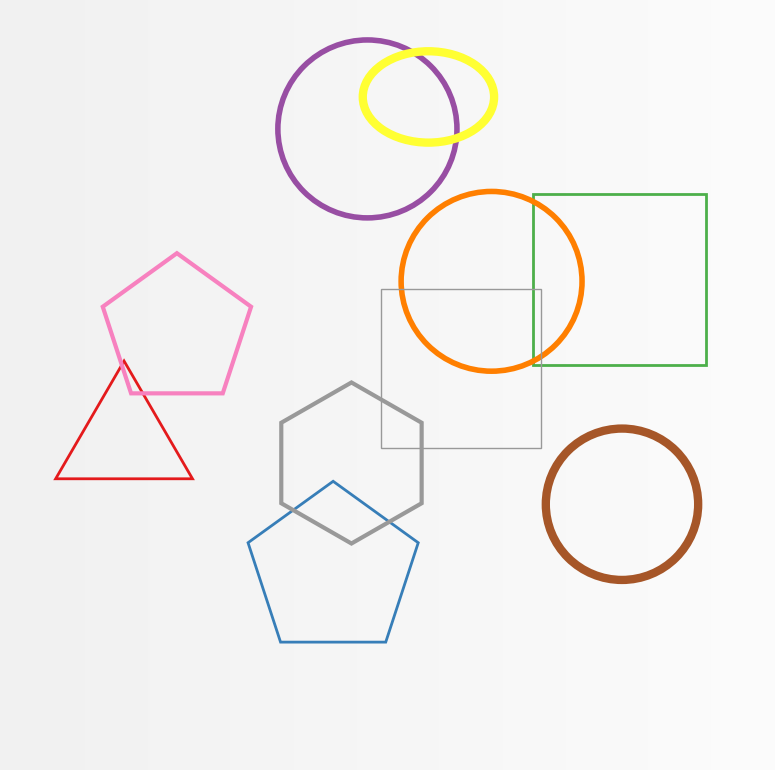[{"shape": "triangle", "thickness": 1, "radius": 0.51, "center": [0.16, 0.429]}, {"shape": "pentagon", "thickness": 1, "radius": 0.58, "center": [0.43, 0.259]}, {"shape": "square", "thickness": 1, "radius": 0.56, "center": [0.799, 0.637]}, {"shape": "circle", "thickness": 2, "radius": 0.58, "center": [0.474, 0.833]}, {"shape": "circle", "thickness": 2, "radius": 0.58, "center": [0.634, 0.635]}, {"shape": "oval", "thickness": 3, "radius": 0.42, "center": [0.553, 0.874]}, {"shape": "circle", "thickness": 3, "radius": 0.49, "center": [0.803, 0.345]}, {"shape": "pentagon", "thickness": 1.5, "radius": 0.5, "center": [0.228, 0.571]}, {"shape": "square", "thickness": 0.5, "radius": 0.52, "center": [0.594, 0.521]}, {"shape": "hexagon", "thickness": 1.5, "radius": 0.52, "center": [0.453, 0.399]}]